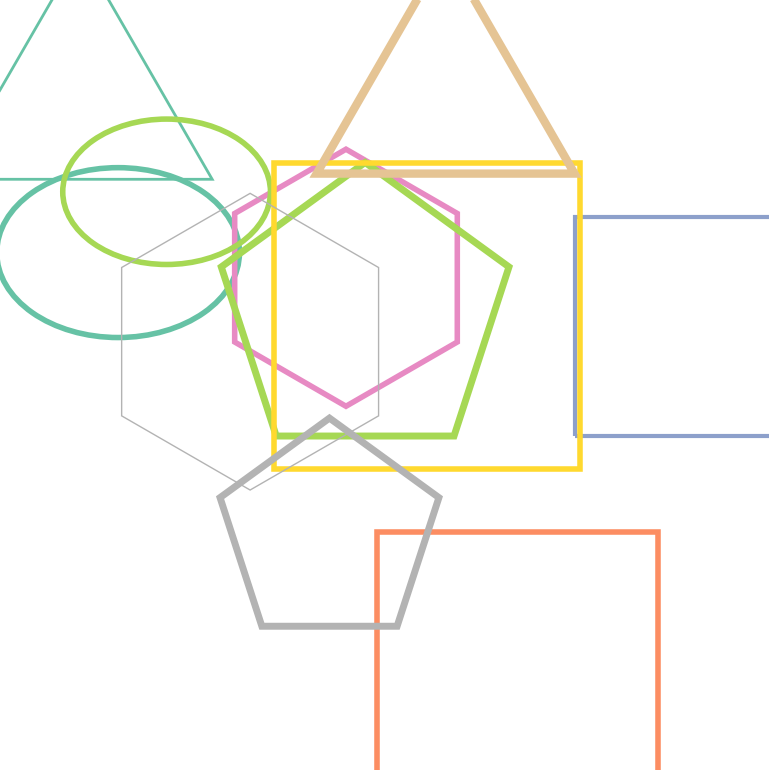[{"shape": "triangle", "thickness": 1, "radius": 0.99, "center": [0.104, 0.866]}, {"shape": "oval", "thickness": 2, "radius": 0.79, "center": [0.153, 0.672]}, {"shape": "square", "thickness": 2, "radius": 0.91, "center": [0.672, 0.127]}, {"shape": "square", "thickness": 1.5, "radius": 0.71, "center": [0.889, 0.576]}, {"shape": "hexagon", "thickness": 2, "radius": 0.83, "center": [0.449, 0.639]}, {"shape": "pentagon", "thickness": 2.5, "radius": 0.98, "center": [0.474, 0.593]}, {"shape": "oval", "thickness": 2, "radius": 0.67, "center": [0.216, 0.751]}, {"shape": "square", "thickness": 2, "radius": 0.99, "center": [0.555, 0.59]}, {"shape": "triangle", "thickness": 3, "radius": 0.97, "center": [0.579, 0.871]}, {"shape": "hexagon", "thickness": 0.5, "radius": 0.96, "center": [0.325, 0.556]}, {"shape": "pentagon", "thickness": 2.5, "radius": 0.75, "center": [0.428, 0.308]}]